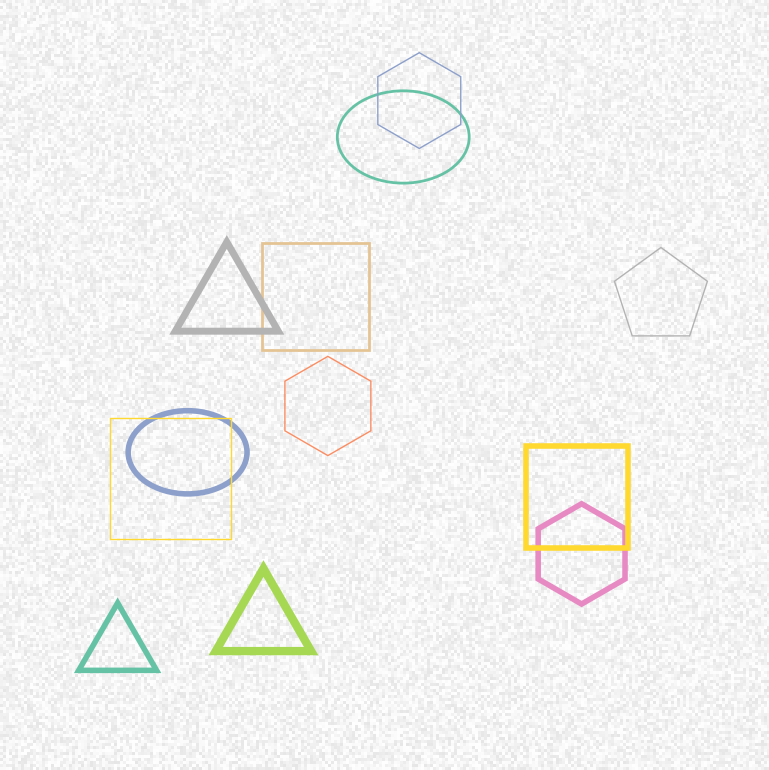[{"shape": "oval", "thickness": 1, "radius": 0.43, "center": [0.524, 0.822]}, {"shape": "triangle", "thickness": 2, "radius": 0.29, "center": [0.153, 0.159]}, {"shape": "hexagon", "thickness": 0.5, "radius": 0.32, "center": [0.426, 0.473]}, {"shape": "oval", "thickness": 2, "radius": 0.39, "center": [0.244, 0.413]}, {"shape": "hexagon", "thickness": 0.5, "radius": 0.31, "center": [0.545, 0.869]}, {"shape": "hexagon", "thickness": 2, "radius": 0.33, "center": [0.755, 0.281]}, {"shape": "triangle", "thickness": 3, "radius": 0.36, "center": [0.342, 0.19]}, {"shape": "square", "thickness": 0.5, "radius": 0.39, "center": [0.222, 0.378]}, {"shape": "square", "thickness": 2, "radius": 0.33, "center": [0.749, 0.355]}, {"shape": "square", "thickness": 1, "radius": 0.35, "center": [0.41, 0.614]}, {"shape": "triangle", "thickness": 2.5, "radius": 0.39, "center": [0.295, 0.608]}, {"shape": "pentagon", "thickness": 0.5, "radius": 0.32, "center": [0.858, 0.615]}]